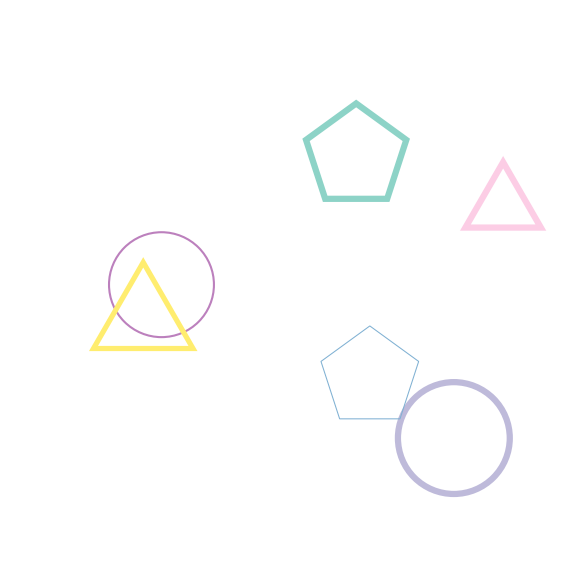[{"shape": "pentagon", "thickness": 3, "radius": 0.46, "center": [0.617, 0.729]}, {"shape": "circle", "thickness": 3, "radius": 0.48, "center": [0.786, 0.241]}, {"shape": "pentagon", "thickness": 0.5, "radius": 0.44, "center": [0.64, 0.346]}, {"shape": "triangle", "thickness": 3, "radius": 0.38, "center": [0.871, 0.643]}, {"shape": "circle", "thickness": 1, "radius": 0.45, "center": [0.28, 0.506]}, {"shape": "triangle", "thickness": 2.5, "radius": 0.5, "center": [0.248, 0.445]}]